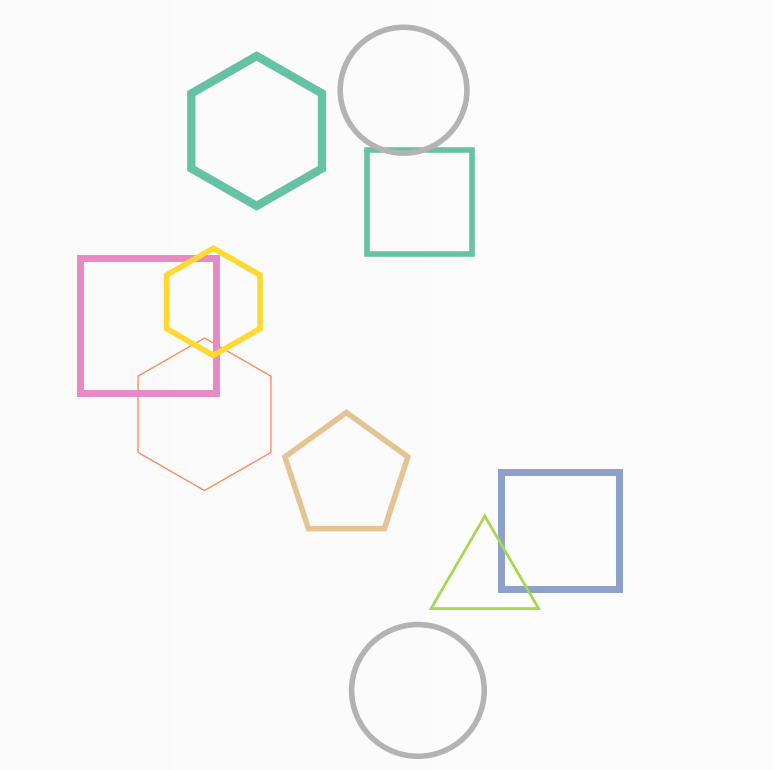[{"shape": "square", "thickness": 2, "radius": 0.34, "center": [0.541, 0.738]}, {"shape": "hexagon", "thickness": 3, "radius": 0.49, "center": [0.331, 0.83]}, {"shape": "hexagon", "thickness": 0.5, "radius": 0.5, "center": [0.264, 0.462]}, {"shape": "square", "thickness": 2.5, "radius": 0.38, "center": [0.723, 0.311]}, {"shape": "square", "thickness": 2.5, "radius": 0.44, "center": [0.191, 0.577]}, {"shape": "triangle", "thickness": 1, "radius": 0.4, "center": [0.626, 0.25]}, {"shape": "hexagon", "thickness": 2, "radius": 0.35, "center": [0.275, 0.608]}, {"shape": "pentagon", "thickness": 2, "radius": 0.42, "center": [0.447, 0.381]}, {"shape": "circle", "thickness": 2, "radius": 0.41, "center": [0.521, 0.883]}, {"shape": "circle", "thickness": 2, "radius": 0.43, "center": [0.539, 0.103]}]